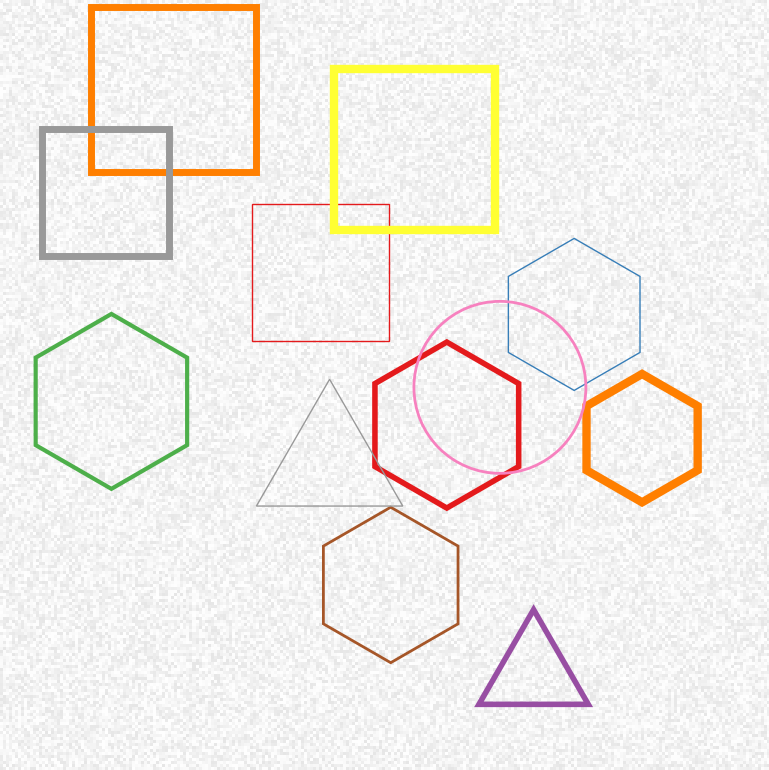[{"shape": "square", "thickness": 0.5, "radius": 0.44, "center": [0.416, 0.647]}, {"shape": "hexagon", "thickness": 2, "radius": 0.54, "center": [0.58, 0.448]}, {"shape": "hexagon", "thickness": 0.5, "radius": 0.49, "center": [0.746, 0.592]}, {"shape": "hexagon", "thickness": 1.5, "radius": 0.57, "center": [0.145, 0.479]}, {"shape": "triangle", "thickness": 2, "radius": 0.41, "center": [0.693, 0.126]}, {"shape": "hexagon", "thickness": 3, "radius": 0.42, "center": [0.834, 0.431]}, {"shape": "square", "thickness": 2.5, "radius": 0.54, "center": [0.226, 0.884]}, {"shape": "square", "thickness": 3, "radius": 0.52, "center": [0.538, 0.806]}, {"shape": "hexagon", "thickness": 1, "radius": 0.5, "center": [0.507, 0.24]}, {"shape": "circle", "thickness": 1, "radius": 0.56, "center": [0.649, 0.497]}, {"shape": "square", "thickness": 2.5, "radius": 0.41, "center": [0.137, 0.75]}, {"shape": "triangle", "thickness": 0.5, "radius": 0.55, "center": [0.428, 0.398]}]